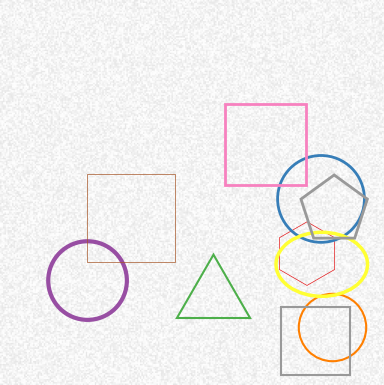[{"shape": "hexagon", "thickness": 0.5, "radius": 0.41, "center": [0.797, 0.341]}, {"shape": "circle", "thickness": 2, "radius": 0.56, "center": [0.834, 0.483]}, {"shape": "triangle", "thickness": 1.5, "radius": 0.55, "center": [0.554, 0.229]}, {"shape": "circle", "thickness": 3, "radius": 0.51, "center": [0.227, 0.271]}, {"shape": "circle", "thickness": 1.5, "radius": 0.44, "center": [0.864, 0.149]}, {"shape": "oval", "thickness": 2.5, "radius": 0.59, "center": [0.836, 0.314]}, {"shape": "square", "thickness": 0.5, "radius": 0.57, "center": [0.34, 0.433]}, {"shape": "square", "thickness": 2, "radius": 0.52, "center": [0.69, 0.625]}, {"shape": "square", "thickness": 1.5, "radius": 0.44, "center": [0.82, 0.115]}, {"shape": "pentagon", "thickness": 2, "radius": 0.45, "center": [0.868, 0.455]}]